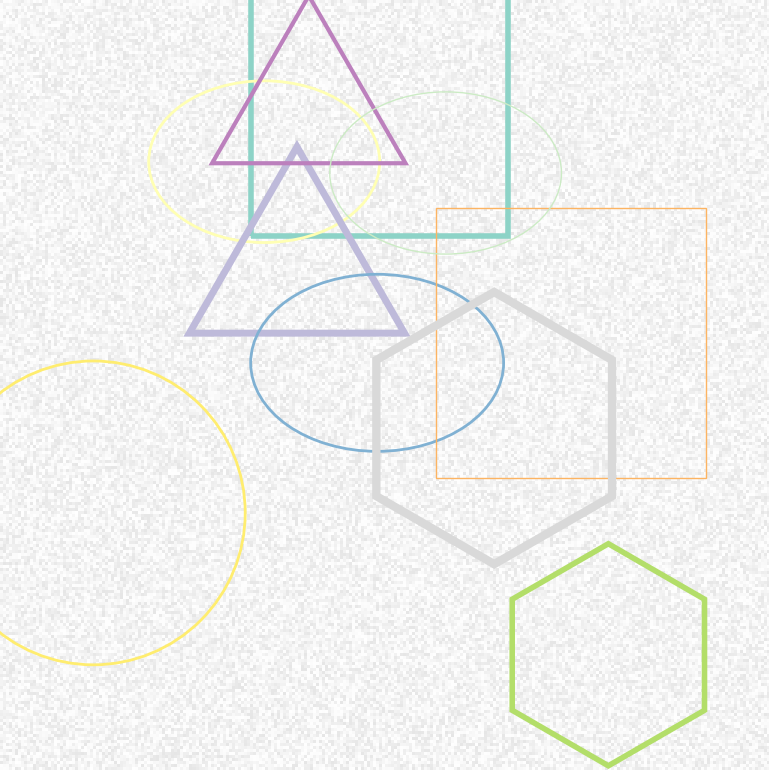[{"shape": "square", "thickness": 2, "radius": 0.83, "center": [0.493, 0.861]}, {"shape": "oval", "thickness": 1, "radius": 0.75, "center": [0.343, 0.79]}, {"shape": "triangle", "thickness": 2.5, "radius": 0.81, "center": [0.386, 0.648]}, {"shape": "oval", "thickness": 1, "radius": 0.82, "center": [0.49, 0.529]}, {"shape": "square", "thickness": 0.5, "radius": 0.87, "center": [0.742, 0.554]}, {"shape": "hexagon", "thickness": 2, "radius": 0.72, "center": [0.79, 0.15]}, {"shape": "hexagon", "thickness": 3, "radius": 0.88, "center": [0.642, 0.444]}, {"shape": "triangle", "thickness": 1.5, "radius": 0.73, "center": [0.401, 0.861]}, {"shape": "oval", "thickness": 0.5, "radius": 0.75, "center": [0.579, 0.775]}, {"shape": "circle", "thickness": 1, "radius": 0.99, "center": [0.121, 0.334]}]